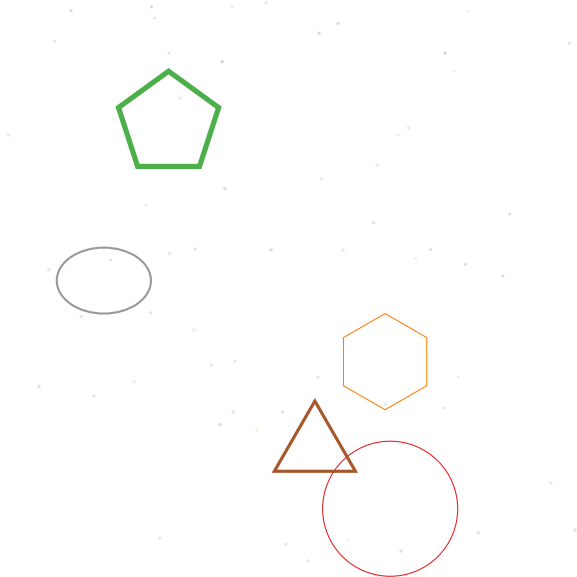[{"shape": "circle", "thickness": 0.5, "radius": 0.58, "center": [0.676, 0.118]}, {"shape": "pentagon", "thickness": 2.5, "radius": 0.46, "center": [0.292, 0.785]}, {"shape": "hexagon", "thickness": 0.5, "radius": 0.42, "center": [0.667, 0.373]}, {"shape": "triangle", "thickness": 1.5, "radius": 0.41, "center": [0.545, 0.224]}, {"shape": "oval", "thickness": 1, "radius": 0.41, "center": [0.18, 0.513]}]